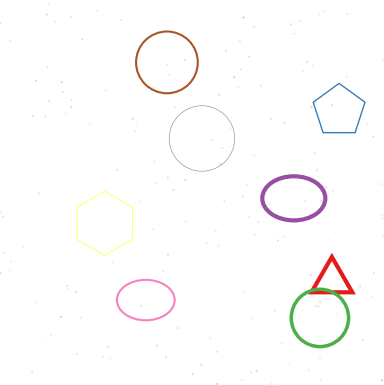[{"shape": "triangle", "thickness": 3, "radius": 0.31, "center": [0.862, 0.271]}, {"shape": "pentagon", "thickness": 1, "radius": 0.35, "center": [0.881, 0.713]}, {"shape": "circle", "thickness": 2.5, "radius": 0.37, "center": [0.831, 0.174]}, {"shape": "oval", "thickness": 3, "radius": 0.41, "center": [0.763, 0.485]}, {"shape": "hexagon", "thickness": 0.5, "radius": 0.42, "center": [0.272, 0.42]}, {"shape": "circle", "thickness": 1.5, "radius": 0.4, "center": [0.434, 0.838]}, {"shape": "oval", "thickness": 1.5, "radius": 0.38, "center": [0.379, 0.221]}, {"shape": "circle", "thickness": 0.5, "radius": 0.43, "center": [0.525, 0.64]}]